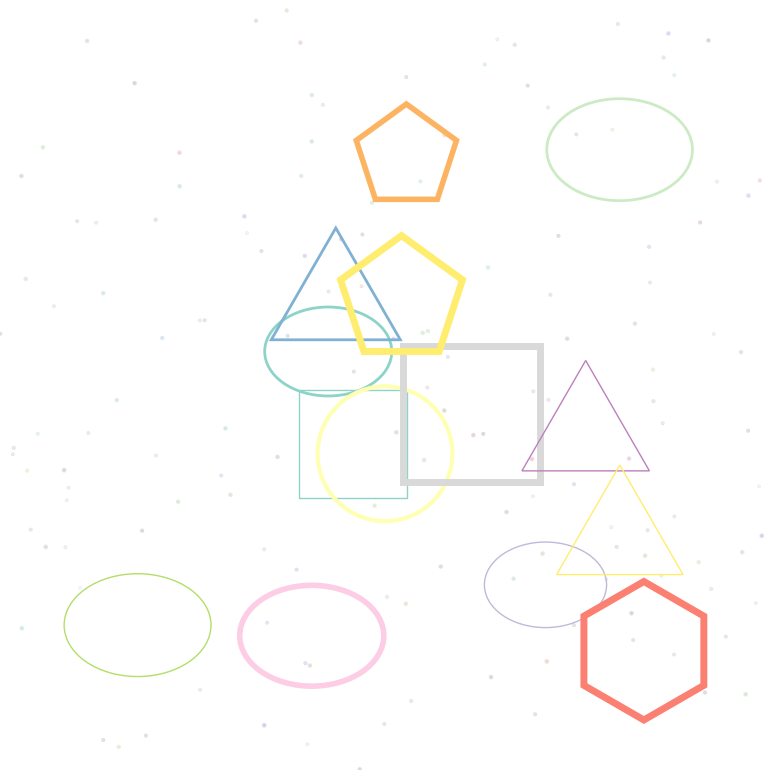[{"shape": "square", "thickness": 0.5, "radius": 0.35, "center": [0.459, 0.423]}, {"shape": "oval", "thickness": 1, "radius": 0.41, "center": [0.426, 0.544]}, {"shape": "circle", "thickness": 1.5, "radius": 0.44, "center": [0.5, 0.411]}, {"shape": "oval", "thickness": 0.5, "radius": 0.4, "center": [0.708, 0.24]}, {"shape": "hexagon", "thickness": 2.5, "radius": 0.45, "center": [0.836, 0.155]}, {"shape": "triangle", "thickness": 1, "radius": 0.48, "center": [0.436, 0.607]}, {"shape": "pentagon", "thickness": 2, "radius": 0.34, "center": [0.528, 0.796]}, {"shape": "oval", "thickness": 0.5, "radius": 0.48, "center": [0.179, 0.188]}, {"shape": "oval", "thickness": 2, "radius": 0.47, "center": [0.405, 0.174]}, {"shape": "square", "thickness": 2.5, "radius": 0.44, "center": [0.612, 0.463]}, {"shape": "triangle", "thickness": 0.5, "radius": 0.48, "center": [0.761, 0.436]}, {"shape": "oval", "thickness": 1, "radius": 0.47, "center": [0.805, 0.806]}, {"shape": "triangle", "thickness": 0.5, "radius": 0.47, "center": [0.805, 0.301]}, {"shape": "pentagon", "thickness": 2.5, "radius": 0.42, "center": [0.521, 0.611]}]